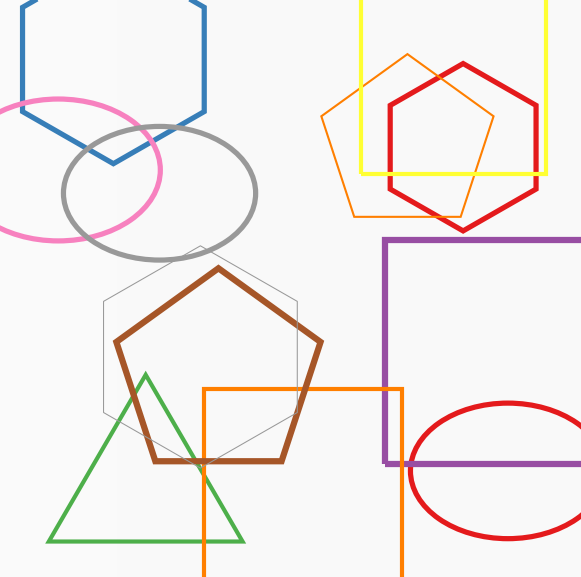[{"shape": "oval", "thickness": 2.5, "radius": 0.84, "center": [0.874, 0.184]}, {"shape": "hexagon", "thickness": 2.5, "radius": 0.72, "center": [0.797, 0.744]}, {"shape": "hexagon", "thickness": 2.5, "radius": 0.9, "center": [0.195, 0.896]}, {"shape": "triangle", "thickness": 2, "radius": 0.96, "center": [0.251, 0.158]}, {"shape": "square", "thickness": 3, "radius": 0.97, "center": [0.856, 0.39]}, {"shape": "square", "thickness": 2, "radius": 0.85, "center": [0.521, 0.154]}, {"shape": "pentagon", "thickness": 1, "radius": 0.78, "center": [0.701, 0.75]}, {"shape": "square", "thickness": 2, "radius": 0.79, "center": [0.78, 0.857]}, {"shape": "pentagon", "thickness": 3, "radius": 0.92, "center": [0.376, 0.35]}, {"shape": "oval", "thickness": 2.5, "radius": 0.88, "center": [0.1, 0.705]}, {"shape": "oval", "thickness": 2.5, "radius": 0.83, "center": [0.275, 0.665]}, {"shape": "hexagon", "thickness": 0.5, "radius": 0.96, "center": [0.345, 0.381]}]